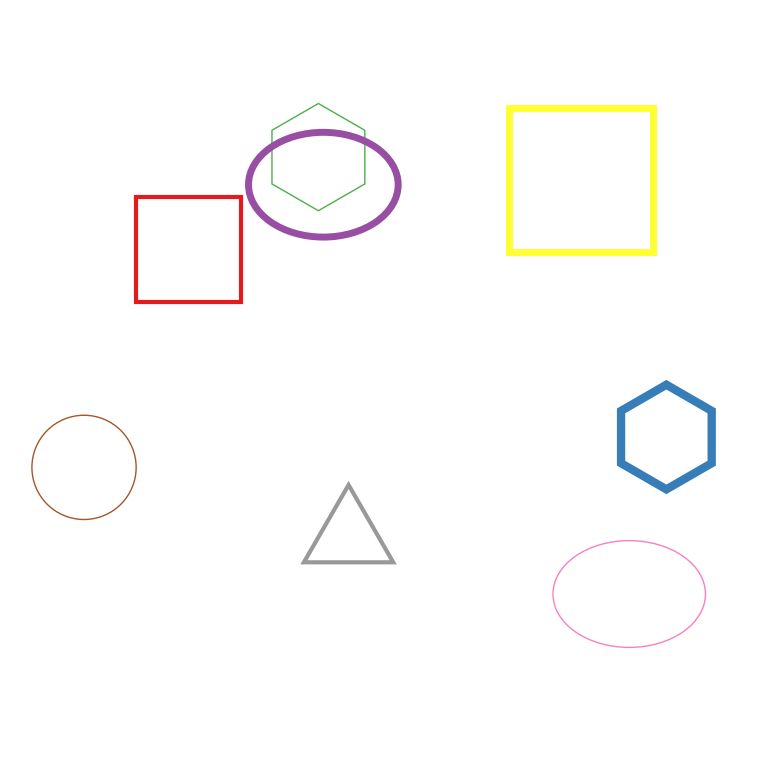[{"shape": "square", "thickness": 1.5, "radius": 0.34, "center": [0.245, 0.676]}, {"shape": "hexagon", "thickness": 3, "radius": 0.34, "center": [0.865, 0.432]}, {"shape": "hexagon", "thickness": 0.5, "radius": 0.35, "center": [0.414, 0.796]}, {"shape": "oval", "thickness": 2.5, "radius": 0.49, "center": [0.42, 0.76]}, {"shape": "square", "thickness": 2.5, "radius": 0.47, "center": [0.755, 0.766]}, {"shape": "circle", "thickness": 0.5, "radius": 0.34, "center": [0.109, 0.393]}, {"shape": "oval", "thickness": 0.5, "radius": 0.5, "center": [0.817, 0.229]}, {"shape": "triangle", "thickness": 1.5, "radius": 0.33, "center": [0.453, 0.303]}]